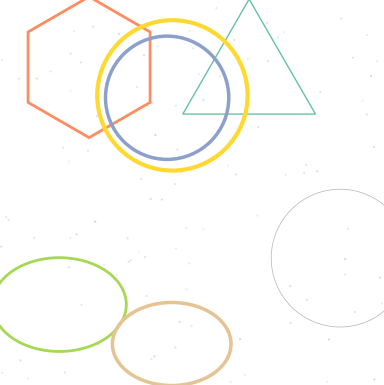[{"shape": "triangle", "thickness": 1, "radius": 1.0, "center": [0.647, 0.803]}, {"shape": "hexagon", "thickness": 2, "radius": 0.91, "center": [0.231, 0.826]}, {"shape": "circle", "thickness": 2.5, "radius": 0.8, "center": [0.434, 0.746]}, {"shape": "oval", "thickness": 2, "radius": 0.87, "center": [0.154, 0.209]}, {"shape": "circle", "thickness": 3, "radius": 0.98, "center": [0.448, 0.752]}, {"shape": "oval", "thickness": 2.5, "radius": 0.77, "center": [0.446, 0.107]}, {"shape": "circle", "thickness": 0.5, "radius": 0.89, "center": [0.883, 0.33]}]